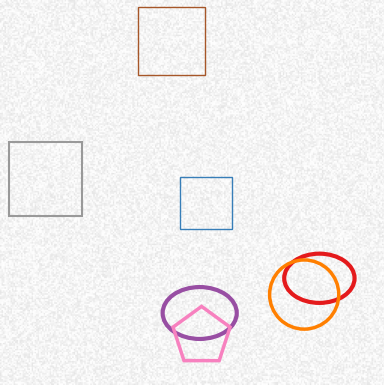[{"shape": "oval", "thickness": 3, "radius": 0.46, "center": [0.83, 0.277]}, {"shape": "square", "thickness": 1, "radius": 0.34, "center": [0.536, 0.473]}, {"shape": "oval", "thickness": 3, "radius": 0.48, "center": [0.519, 0.187]}, {"shape": "circle", "thickness": 2.5, "radius": 0.45, "center": [0.79, 0.235]}, {"shape": "square", "thickness": 1, "radius": 0.44, "center": [0.446, 0.894]}, {"shape": "pentagon", "thickness": 2.5, "radius": 0.39, "center": [0.524, 0.126]}, {"shape": "square", "thickness": 1.5, "radius": 0.48, "center": [0.118, 0.536]}]